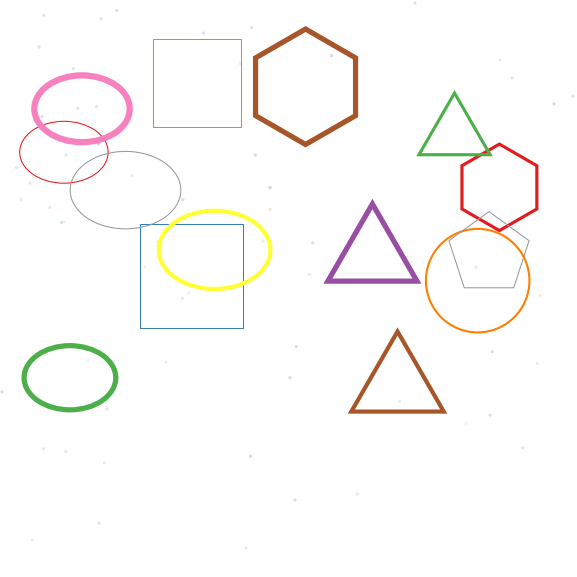[{"shape": "oval", "thickness": 0.5, "radius": 0.38, "center": [0.111, 0.736]}, {"shape": "hexagon", "thickness": 1.5, "radius": 0.37, "center": [0.865, 0.675]}, {"shape": "square", "thickness": 0.5, "radius": 0.45, "center": [0.332, 0.521]}, {"shape": "oval", "thickness": 2.5, "radius": 0.4, "center": [0.121, 0.345]}, {"shape": "triangle", "thickness": 1.5, "radius": 0.36, "center": [0.787, 0.767]}, {"shape": "triangle", "thickness": 2.5, "radius": 0.45, "center": [0.645, 0.557]}, {"shape": "circle", "thickness": 1, "radius": 0.45, "center": [0.827, 0.513]}, {"shape": "square", "thickness": 0.5, "radius": 0.38, "center": [0.341, 0.856]}, {"shape": "oval", "thickness": 2, "radius": 0.48, "center": [0.372, 0.566]}, {"shape": "triangle", "thickness": 2, "radius": 0.46, "center": [0.688, 0.333]}, {"shape": "hexagon", "thickness": 2.5, "radius": 0.5, "center": [0.529, 0.849]}, {"shape": "oval", "thickness": 3, "radius": 0.41, "center": [0.142, 0.811]}, {"shape": "pentagon", "thickness": 0.5, "radius": 0.36, "center": [0.847, 0.56]}, {"shape": "oval", "thickness": 0.5, "radius": 0.48, "center": [0.217, 0.67]}]